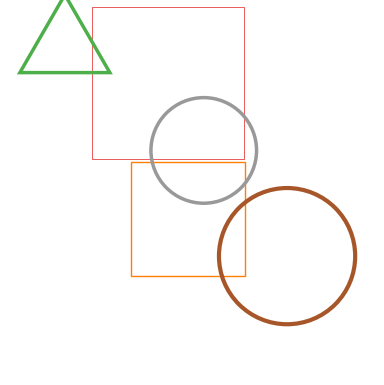[{"shape": "square", "thickness": 0.5, "radius": 0.99, "center": [0.436, 0.784]}, {"shape": "triangle", "thickness": 2.5, "radius": 0.67, "center": [0.168, 0.879]}, {"shape": "square", "thickness": 1, "radius": 0.74, "center": [0.489, 0.432]}, {"shape": "circle", "thickness": 3, "radius": 0.88, "center": [0.746, 0.335]}, {"shape": "circle", "thickness": 2.5, "radius": 0.69, "center": [0.529, 0.609]}]